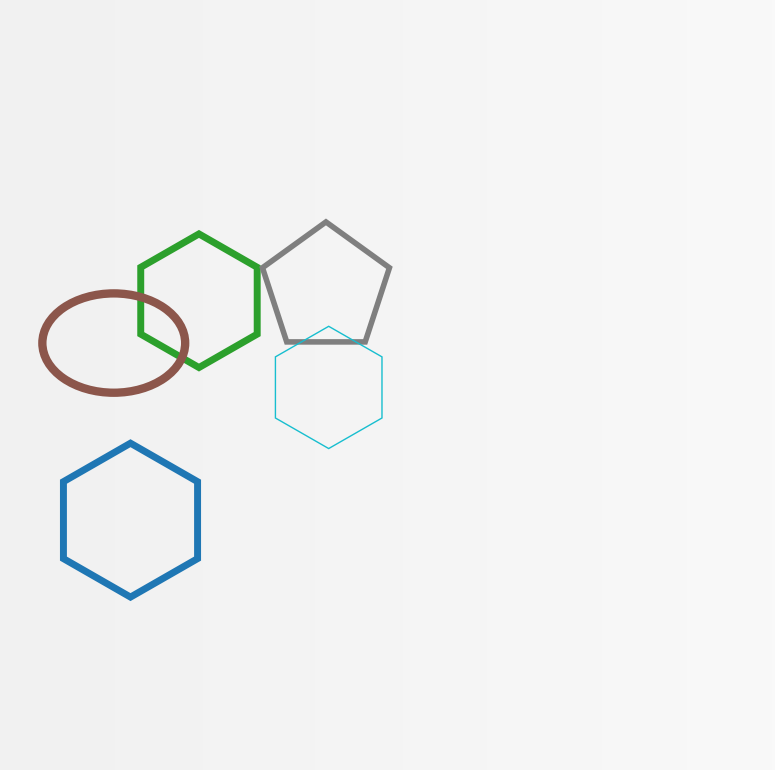[{"shape": "hexagon", "thickness": 2.5, "radius": 0.5, "center": [0.168, 0.324]}, {"shape": "hexagon", "thickness": 2.5, "radius": 0.43, "center": [0.257, 0.609]}, {"shape": "oval", "thickness": 3, "radius": 0.46, "center": [0.147, 0.554]}, {"shape": "pentagon", "thickness": 2, "radius": 0.43, "center": [0.421, 0.626]}, {"shape": "hexagon", "thickness": 0.5, "radius": 0.4, "center": [0.424, 0.497]}]